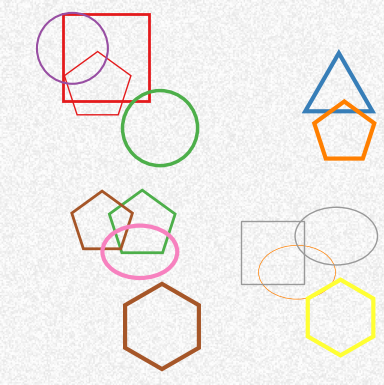[{"shape": "pentagon", "thickness": 1, "radius": 0.45, "center": [0.254, 0.775]}, {"shape": "square", "thickness": 2, "radius": 0.56, "center": [0.276, 0.851]}, {"shape": "triangle", "thickness": 3, "radius": 0.5, "center": [0.88, 0.761]}, {"shape": "circle", "thickness": 2.5, "radius": 0.49, "center": [0.416, 0.667]}, {"shape": "pentagon", "thickness": 2, "radius": 0.45, "center": [0.369, 0.416]}, {"shape": "circle", "thickness": 1.5, "radius": 0.46, "center": [0.188, 0.874]}, {"shape": "oval", "thickness": 0.5, "radius": 0.5, "center": [0.771, 0.293]}, {"shape": "pentagon", "thickness": 3, "radius": 0.41, "center": [0.894, 0.654]}, {"shape": "hexagon", "thickness": 3, "radius": 0.49, "center": [0.885, 0.175]}, {"shape": "hexagon", "thickness": 3, "radius": 0.55, "center": [0.421, 0.152]}, {"shape": "pentagon", "thickness": 2, "radius": 0.41, "center": [0.265, 0.421]}, {"shape": "oval", "thickness": 3, "radius": 0.49, "center": [0.363, 0.346]}, {"shape": "oval", "thickness": 1, "radius": 0.54, "center": [0.873, 0.387]}, {"shape": "square", "thickness": 1, "radius": 0.41, "center": [0.708, 0.345]}]